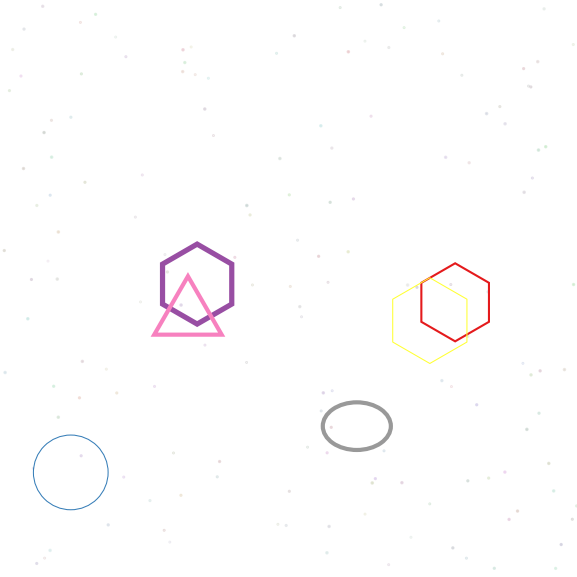[{"shape": "hexagon", "thickness": 1, "radius": 0.34, "center": [0.788, 0.476]}, {"shape": "circle", "thickness": 0.5, "radius": 0.32, "center": [0.123, 0.181]}, {"shape": "hexagon", "thickness": 2.5, "radius": 0.35, "center": [0.341, 0.507]}, {"shape": "hexagon", "thickness": 0.5, "radius": 0.37, "center": [0.744, 0.444]}, {"shape": "triangle", "thickness": 2, "radius": 0.34, "center": [0.325, 0.453]}, {"shape": "oval", "thickness": 2, "radius": 0.29, "center": [0.618, 0.261]}]